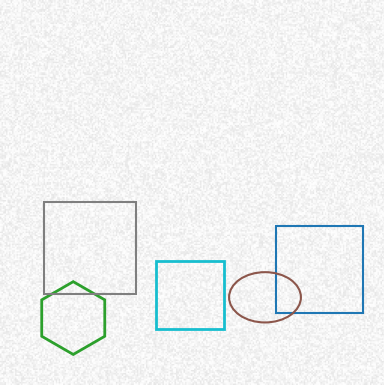[{"shape": "square", "thickness": 1.5, "radius": 0.57, "center": [0.829, 0.301]}, {"shape": "hexagon", "thickness": 2, "radius": 0.47, "center": [0.19, 0.174]}, {"shape": "oval", "thickness": 1.5, "radius": 0.47, "center": [0.688, 0.228]}, {"shape": "square", "thickness": 1.5, "radius": 0.6, "center": [0.233, 0.356]}, {"shape": "square", "thickness": 2, "radius": 0.44, "center": [0.494, 0.234]}]